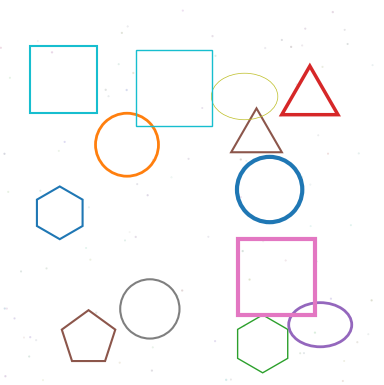[{"shape": "hexagon", "thickness": 1.5, "radius": 0.34, "center": [0.155, 0.447]}, {"shape": "circle", "thickness": 3, "radius": 0.42, "center": [0.7, 0.508]}, {"shape": "circle", "thickness": 2, "radius": 0.41, "center": [0.33, 0.624]}, {"shape": "hexagon", "thickness": 1, "radius": 0.38, "center": [0.682, 0.107]}, {"shape": "triangle", "thickness": 2.5, "radius": 0.42, "center": [0.805, 0.744]}, {"shape": "oval", "thickness": 2, "radius": 0.41, "center": [0.832, 0.157]}, {"shape": "pentagon", "thickness": 1.5, "radius": 0.37, "center": [0.23, 0.121]}, {"shape": "triangle", "thickness": 1.5, "radius": 0.38, "center": [0.666, 0.643]}, {"shape": "square", "thickness": 3, "radius": 0.5, "center": [0.718, 0.28]}, {"shape": "circle", "thickness": 1.5, "radius": 0.38, "center": [0.389, 0.198]}, {"shape": "oval", "thickness": 0.5, "radius": 0.43, "center": [0.635, 0.749]}, {"shape": "square", "thickness": 1.5, "radius": 0.44, "center": [0.165, 0.794]}, {"shape": "square", "thickness": 1, "radius": 0.49, "center": [0.451, 0.772]}]